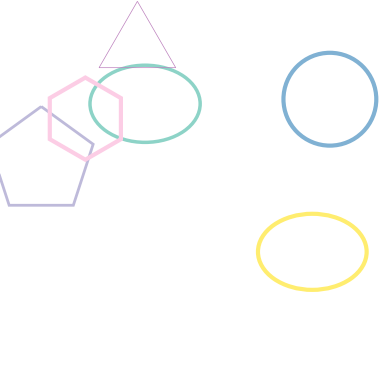[{"shape": "oval", "thickness": 2.5, "radius": 0.72, "center": [0.377, 0.73]}, {"shape": "pentagon", "thickness": 2, "radius": 0.71, "center": [0.107, 0.582]}, {"shape": "circle", "thickness": 3, "radius": 0.6, "center": [0.857, 0.742]}, {"shape": "hexagon", "thickness": 3, "radius": 0.53, "center": [0.222, 0.692]}, {"shape": "triangle", "thickness": 0.5, "radius": 0.57, "center": [0.357, 0.882]}, {"shape": "oval", "thickness": 3, "radius": 0.71, "center": [0.811, 0.346]}]